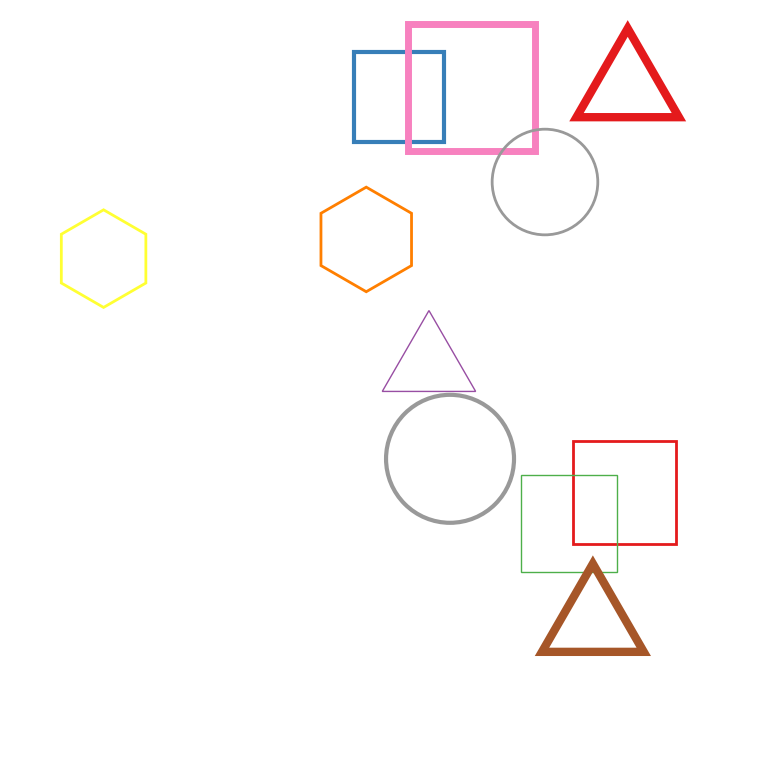[{"shape": "triangle", "thickness": 3, "radius": 0.38, "center": [0.815, 0.886]}, {"shape": "square", "thickness": 1, "radius": 0.33, "center": [0.812, 0.36]}, {"shape": "square", "thickness": 1.5, "radius": 0.29, "center": [0.518, 0.874]}, {"shape": "square", "thickness": 0.5, "radius": 0.31, "center": [0.739, 0.32]}, {"shape": "triangle", "thickness": 0.5, "radius": 0.35, "center": [0.557, 0.527]}, {"shape": "hexagon", "thickness": 1, "radius": 0.34, "center": [0.476, 0.689]}, {"shape": "hexagon", "thickness": 1, "radius": 0.32, "center": [0.135, 0.664]}, {"shape": "triangle", "thickness": 3, "radius": 0.38, "center": [0.77, 0.192]}, {"shape": "square", "thickness": 2.5, "radius": 0.41, "center": [0.612, 0.886]}, {"shape": "circle", "thickness": 1, "radius": 0.34, "center": [0.708, 0.764]}, {"shape": "circle", "thickness": 1.5, "radius": 0.42, "center": [0.584, 0.404]}]